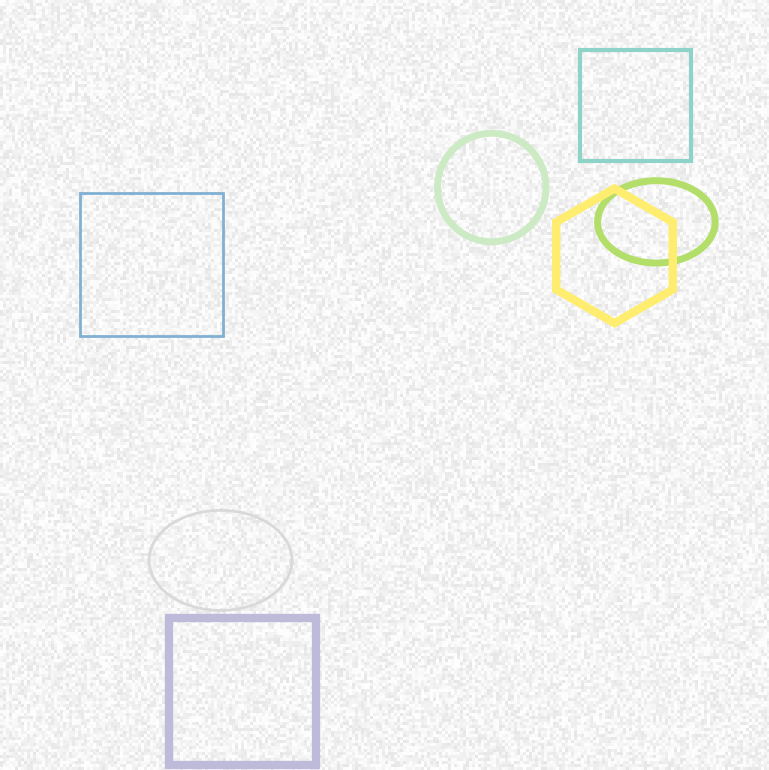[{"shape": "square", "thickness": 1.5, "radius": 0.36, "center": [0.826, 0.863]}, {"shape": "square", "thickness": 3, "radius": 0.48, "center": [0.315, 0.102]}, {"shape": "square", "thickness": 1, "radius": 0.46, "center": [0.197, 0.656]}, {"shape": "oval", "thickness": 2.5, "radius": 0.38, "center": [0.852, 0.712]}, {"shape": "oval", "thickness": 1, "radius": 0.46, "center": [0.286, 0.272]}, {"shape": "circle", "thickness": 2.5, "radius": 0.35, "center": [0.639, 0.756]}, {"shape": "hexagon", "thickness": 3, "radius": 0.44, "center": [0.798, 0.668]}]